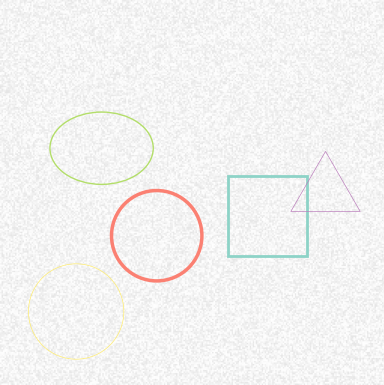[{"shape": "square", "thickness": 2, "radius": 0.52, "center": [0.695, 0.44]}, {"shape": "circle", "thickness": 2.5, "radius": 0.59, "center": [0.407, 0.388]}, {"shape": "oval", "thickness": 1, "radius": 0.67, "center": [0.264, 0.615]}, {"shape": "triangle", "thickness": 0.5, "radius": 0.52, "center": [0.846, 0.503]}, {"shape": "circle", "thickness": 0.5, "radius": 0.62, "center": [0.198, 0.191]}]